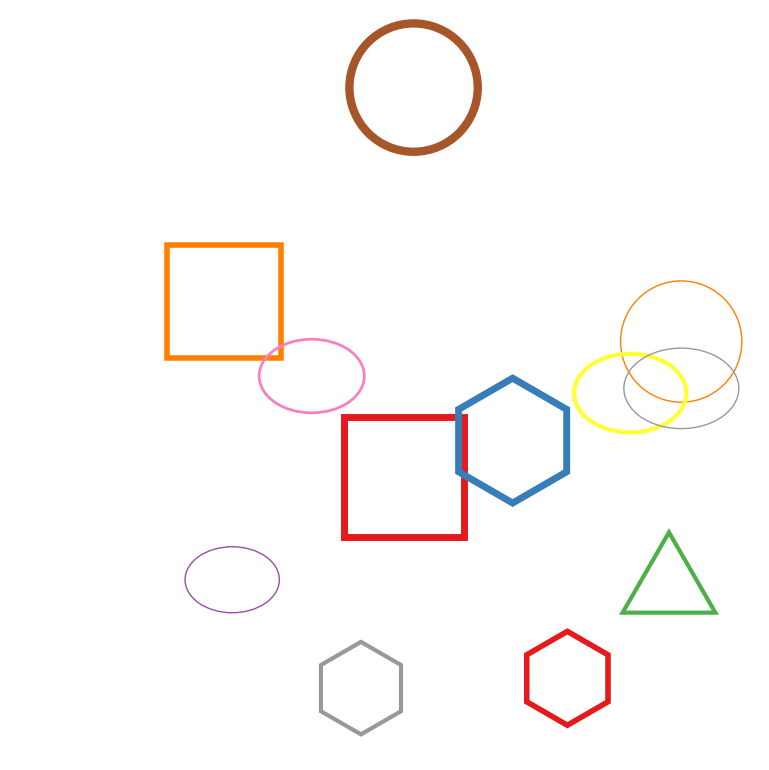[{"shape": "hexagon", "thickness": 2, "radius": 0.3, "center": [0.737, 0.119]}, {"shape": "square", "thickness": 2.5, "radius": 0.39, "center": [0.525, 0.381]}, {"shape": "hexagon", "thickness": 2.5, "radius": 0.41, "center": [0.666, 0.428]}, {"shape": "triangle", "thickness": 1.5, "radius": 0.35, "center": [0.869, 0.239]}, {"shape": "oval", "thickness": 0.5, "radius": 0.31, "center": [0.302, 0.247]}, {"shape": "square", "thickness": 2, "radius": 0.37, "center": [0.291, 0.609]}, {"shape": "circle", "thickness": 0.5, "radius": 0.39, "center": [0.885, 0.556]}, {"shape": "oval", "thickness": 1.5, "radius": 0.36, "center": [0.818, 0.489]}, {"shape": "circle", "thickness": 3, "radius": 0.42, "center": [0.537, 0.886]}, {"shape": "oval", "thickness": 1, "radius": 0.34, "center": [0.405, 0.512]}, {"shape": "hexagon", "thickness": 1.5, "radius": 0.3, "center": [0.469, 0.106]}, {"shape": "oval", "thickness": 0.5, "radius": 0.37, "center": [0.885, 0.496]}]